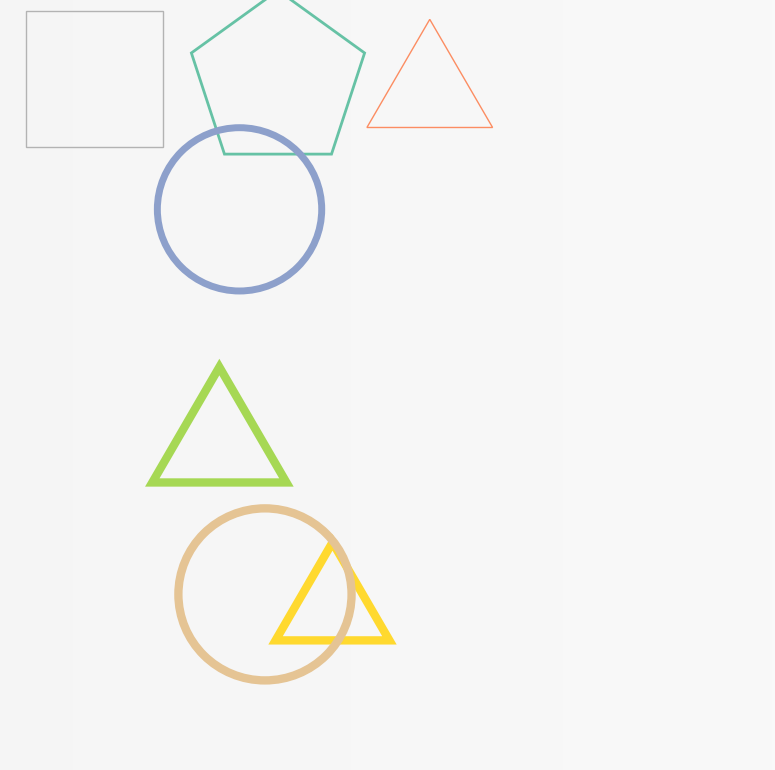[{"shape": "pentagon", "thickness": 1, "radius": 0.59, "center": [0.359, 0.895]}, {"shape": "triangle", "thickness": 0.5, "radius": 0.47, "center": [0.555, 0.881]}, {"shape": "circle", "thickness": 2.5, "radius": 0.53, "center": [0.309, 0.728]}, {"shape": "triangle", "thickness": 3, "radius": 0.5, "center": [0.283, 0.423]}, {"shape": "triangle", "thickness": 3, "radius": 0.42, "center": [0.429, 0.211]}, {"shape": "circle", "thickness": 3, "radius": 0.56, "center": [0.342, 0.228]}, {"shape": "square", "thickness": 0.5, "radius": 0.44, "center": [0.122, 0.897]}]